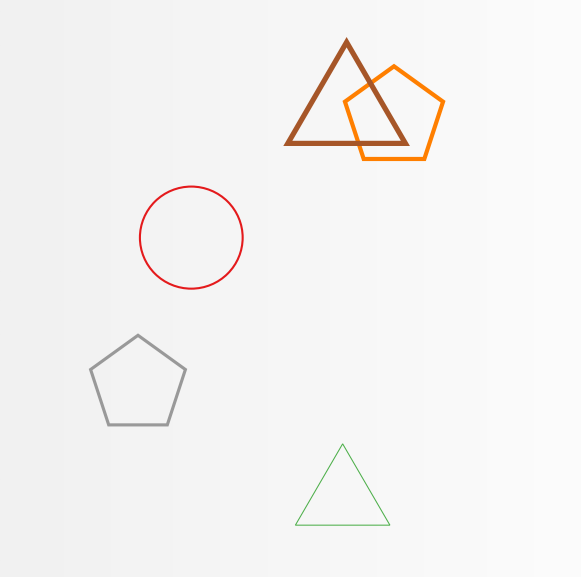[{"shape": "circle", "thickness": 1, "radius": 0.44, "center": [0.329, 0.588]}, {"shape": "triangle", "thickness": 0.5, "radius": 0.47, "center": [0.59, 0.137]}, {"shape": "pentagon", "thickness": 2, "radius": 0.44, "center": [0.678, 0.796]}, {"shape": "triangle", "thickness": 2.5, "radius": 0.58, "center": [0.596, 0.809]}, {"shape": "pentagon", "thickness": 1.5, "radius": 0.43, "center": [0.237, 0.333]}]